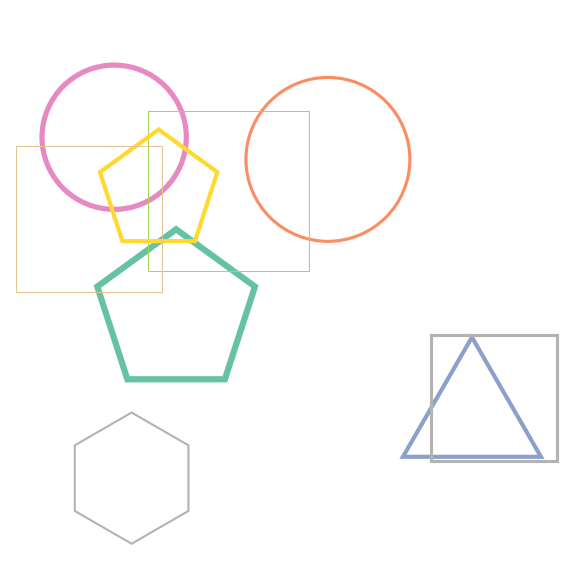[{"shape": "pentagon", "thickness": 3, "radius": 0.72, "center": [0.305, 0.459]}, {"shape": "circle", "thickness": 1.5, "radius": 0.71, "center": [0.568, 0.723]}, {"shape": "triangle", "thickness": 2, "radius": 0.69, "center": [0.817, 0.277]}, {"shape": "circle", "thickness": 2.5, "radius": 0.62, "center": [0.198, 0.761]}, {"shape": "square", "thickness": 0.5, "radius": 0.69, "center": [0.396, 0.668]}, {"shape": "pentagon", "thickness": 2, "radius": 0.53, "center": [0.275, 0.668]}, {"shape": "square", "thickness": 0.5, "radius": 0.63, "center": [0.154, 0.62]}, {"shape": "hexagon", "thickness": 1, "radius": 0.57, "center": [0.228, 0.171]}, {"shape": "square", "thickness": 1.5, "radius": 0.55, "center": [0.855, 0.31]}]